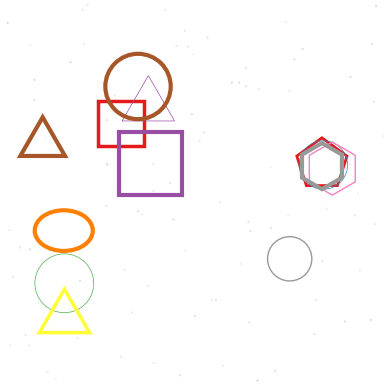[{"shape": "square", "thickness": 2.5, "radius": 0.29, "center": [0.314, 0.679]}, {"shape": "pentagon", "thickness": 2, "radius": 0.34, "center": [0.836, 0.573]}, {"shape": "circle", "thickness": 0.5, "radius": 0.31, "center": [0.84, 0.571]}, {"shape": "circle", "thickness": 0.5, "radius": 0.38, "center": [0.167, 0.264]}, {"shape": "triangle", "thickness": 0.5, "radius": 0.39, "center": [0.385, 0.725]}, {"shape": "square", "thickness": 3, "radius": 0.41, "center": [0.391, 0.575]}, {"shape": "oval", "thickness": 3, "radius": 0.38, "center": [0.166, 0.401]}, {"shape": "triangle", "thickness": 2.5, "radius": 0.38, "center": [0.167, 0.174]}, {"shape": "triangle", "thickness": 3, "radius": 0.34, "center": [0.111, 0.628]}, {"shape": "circle", "thickness": 3, "radius": 0.42, "center": [0.359, 0.775]}, {"shape": "hexagon", "thickness": 1, "radius": 0.34, "center": [0.863, 0.562]}, {"shape": "circle", "thickness": 1, "radius": 0.29, "center": [0.752, 0.328]}, {"shape": "hexagon", "thickness": 3, "radius": 0.3, "center": [0.836, 0.568]}]